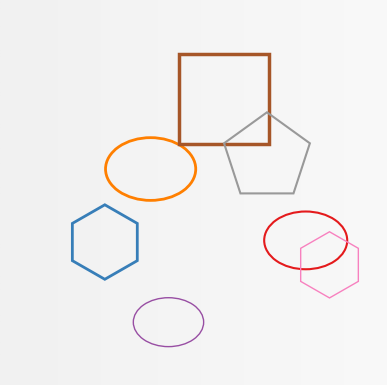[{"shape": "oval", "thickness": 1.5, "radius": 0.54, "center": [0.789, 0.376]}, {"shape": "hexagon", "thickness": 2, "radius": 0.48, "center": [0.27, 0.371]}, {"shape": "oval", "thickness": 1, "radius": 0.45, "center": [0.435, 0.163]}, {"shape": "oval", "thickness": 2, "radius": 0.58, "center": [0.389, 0.561]}, {"shape": "square", "thickness": 2.5, "radius": 0.58, "center": [0.577, 0.743]}, {"shape": "hexagon", "thickness": 1, "radius": 0.43, "center": [0.85, 0.312]}, {"shape": "pentagon", "thickness": 1.5, "radius": 0.58, "center": [0.689, 0.592]}]